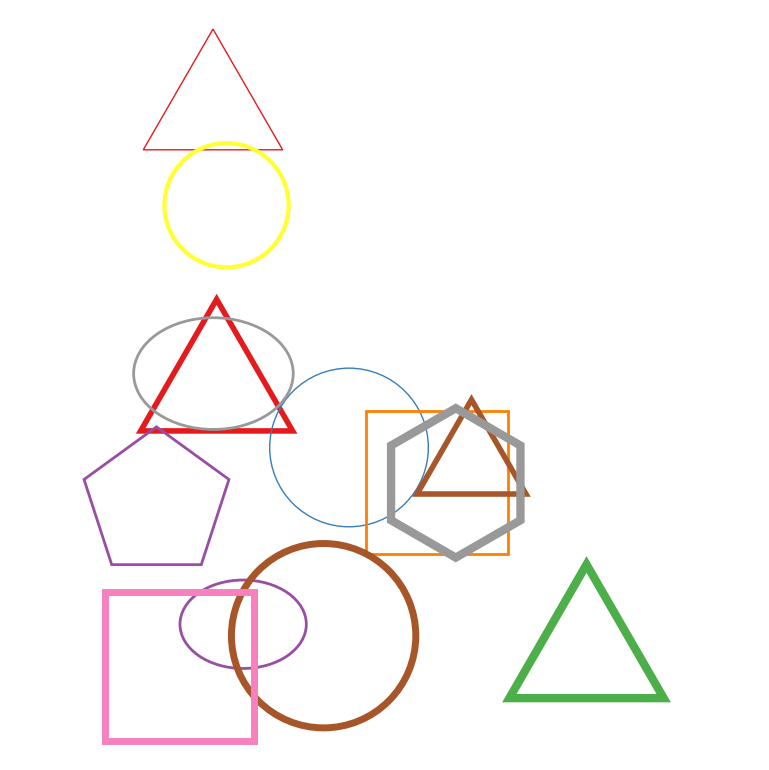[{"shape": "triangle", "thickness": 2, "radius": 0.57, "center": [0.281, 0.497]}, {"shape": "triangle", "thickness": 0.5, "radius": 0.52, "center": [0.277, 0.858]}, {"shape": "circle", "thickness": 0.5, "radius": 0.52, "center": [0.453, 0.419]}, {"shape": "triangle", "thickness": 3, "radius": 0.58, "center": [0.762, 0.151]}, {"shape": "oval", "thickness": 1, "radius": 0.41, "center": [0.316, 0.189]}, {"shape": "pentagon", "thickness": 1, "radius": 0.49, "center": [0.203, 0.347]}, {"shape": "square", "thickness": 1, "radius": 0.46, "center": [0.567, 0.373]}, {"shape": "circle", "thickness": 1.5, "radius": 0.4, "center": [0.294, 0.733]}, {"shape": "triangle", "thickness": 2, "radius": 0.41, "center": [0.612, 0.399]}, {"shape": "circle", "thickness": 2.5, "radius": 0.6, "center": [0.42, 0.174]}, {"shape": "square", "thickness": 2.5, "radius": 0.48, "center": [0.233, 0.134]}, {"shape": "oval", "thickness": 1, "radius": 0.52, "center": [0.277, 0.515]}, {"shape": "hexagon", "thickness": 3, "radius": 0.49, "center": [0.592, 0.373]}]